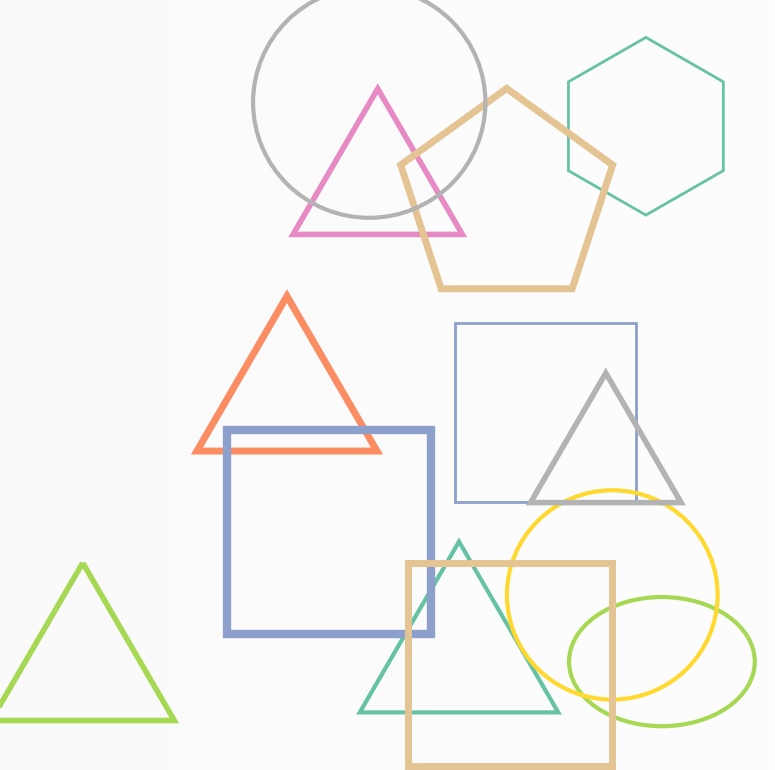[{"shape": "hexagon", "thickness": 1, "radius": 0.58, "center": [0.833, 0.836]}, {"shape": "triangle", "thickness": 1.5, "radius": 0.74, "center": [0.592, 0.149]}, {"shape": "triangle", "thickness": 2.5, "radius": 0.67, "center": [0.37, 0.481]}, {"shape": "square", "thickness": 3, "radius": 0.66, "center": [0.424, 0.309]}, {"shape": "square", "thickness": 1, "radius": 0.58, "center": [0.704, 0.464]}, {"shape": "triangle", "thickness": 2, "radius": 0.63, "center": [0.487, 0.759]}, {"shape": "oval", "thickness": 1.5, "radius": 0.6, "center": [0.854, 0.141]}, {"shape": "triangle", "thickness": 2, "radius": 0.68, "center": [0.107, 0.133]}, {"shape": "circle", "thickness": 1.5, "radius": 0.68, "center": [0.79, 0.227]}, {"shape": "pentagon", "thickness": 2.5, "radius": 0.72, "center": [0.654, 0.741]}, {"shape": "square", "thickness": 2.5, "radius": 0.66, "center": [0.658, 0.137]}, {"shape": "triangle", "thickness": 2, "radius": 0.56, "center": [0.782, 0.403]}, {"shape": "circle", "thickness": 1.5, "radius": 0.75, "center": [0.476, 0.867]}]